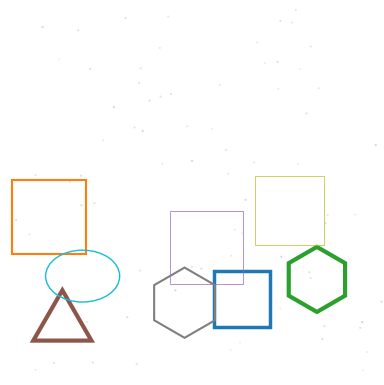[{"shape": "square", "thickness": 2.5, "radius": 0.36, "center": [0.63, 0.223]}, {"shape": "square", "thickness": 1.5, "radius": 0.48, "center": [0.127, 0.435]}, {"shape": "hexagon", "thickness": 3, "radius": 0.42, "center": [0.823, 0.274]}, {"shape": "square", "thickness": 0.5, "radius": 0.48, "center": [0.536, 0.357]}, {"shape": "triangle", "thickness": 3, "radius": 0.44, "center": [0.162, 0.159]}, {"shape": "hexagon", "thickness": 1.5, "radius": 0.46, "center": [0.479, 0.214]}, {"shape": "square", "thickness": 0.5, "radius": 0.45, "center": [0.752, 0.453]}, {"shape": "oval", "thickness": 1, "radius": 0.48, "center": [0.215, 0.283]}]